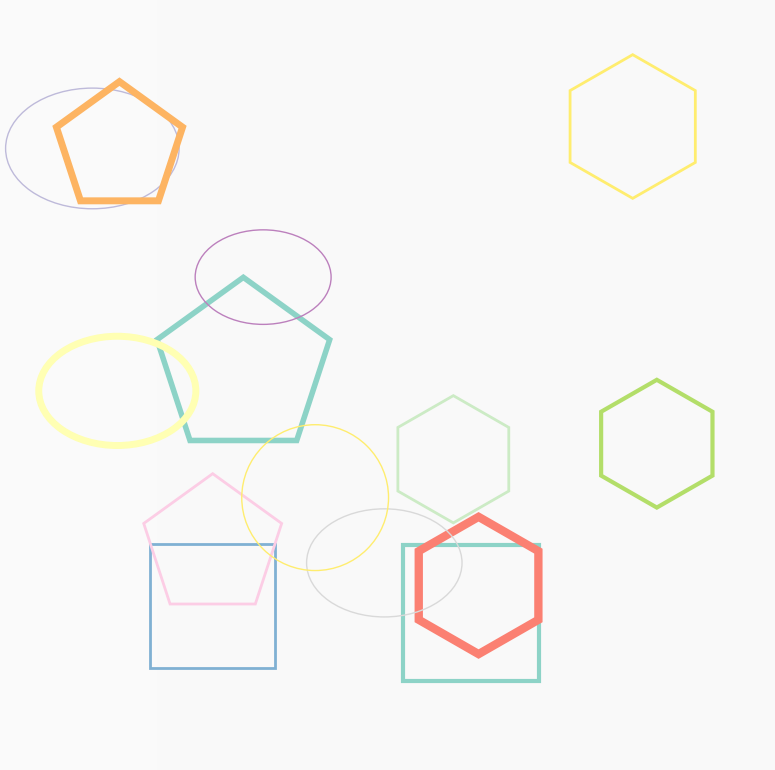[{"shape": "square", "thickness": 1.5, "radius": 0.44, "center": [0.608, 0.204]}, {"shape": "pentagon", "thickness": 2, "radius": 0.59, "center": [0.314, 0.523]}, {"shape": "oval", "thickness": 2.5, "radius": 0.51, "center": [0.151, 0.492]}, {"shape": "oval", "thickness": 0.5, "radius": 0.56, "center": [0.119, 0.807]}, {"shape": "hexagon", "thickness": 3, "radius": 0.45, "center": [0.618, 0.24]}, {"shape": "square", "thickness": 1, "radius": 0.4, "center": [0.274, 0.213]}, {"shape": "pentagon", "thickness": 2.5, "radius": 0.43, "center": [0.154, 0.808]}, {"shape": "hexagon", "thickness": 1.5, "radius": 0.41, "center": [0.847, 0.424]}, {"shape": "pentagon", "thickness": 1, "radius": 0.47, "center": [0.274, 0.291]}, {"shape": "oval", "thickness": 0.5, "radius": 0.5, "center": [0.496, 0.269]}, {"shape": "oval", "thickness": 0.5, "radius": 0.44, "center": [0.34, 0.64]}, {"shape": "hexagon", "thickness": 1, "radius": 0.41, "center": [0.585, 0.404]}, {"shape": "hexagon", "thickness": 1, "radius": 0.47, "center": [0.816, 0.836]}, {"shape": "circle", "thickness": 0.5, "radius": 0.47, "center": [0.407, 0.354]}]